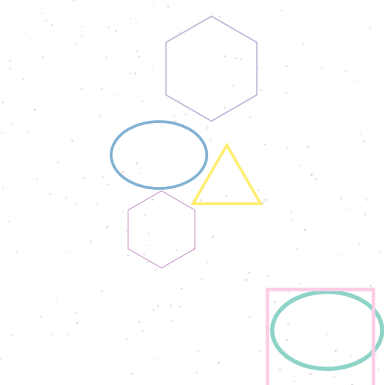[{"shape": "oval", "thickness": 3, "radius": 0.71, "center": [0.85, 0.142]}, {"shape": "hexagon", "thickness": 1, "radius": 0.68, "center": [0.549, 0.822]}, {"shape": "oval", "thickness": 2, "radius": 0.62, "center": [0.413, 0.597]}, {"shape": "square", "thickness": 2.5, "radius": 0.69, "center": [0.832, 0.11]}, {"shape": "hexagon", "thickness": 0.5, "radius": 0.5, "center": [0.419, 0.404]}, {"shape": "triangle", "thickness": 2, "radius": 0.51, "center": [0.589, 0.522]}]